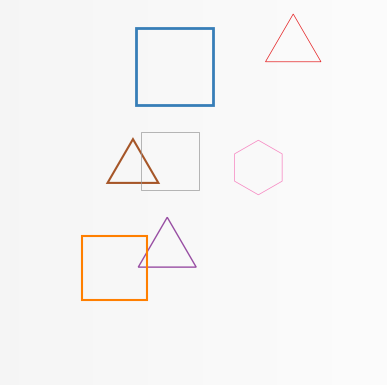[{"shape": "triangle", "thickness": 0.5, "radius": 0.41, "center": [0.757, 0.881]}, {"shape": "square", "thickness": 2, "radius": 0.5, "center": [0.45, 0.827]}, {"shape": "triangle", "thickness": 1, "radius": 0.43, "center": [0.432, 0.349]}, {"shape": "square", "thickness": 1.5, "radius": 0.42, "center": [0.295, 0.304]}, {"shape": "triangle", "thickness": 1.5, "radius": 0.38, "center": [0.343, 0.563]}, {"shape": "hexagon", "thickness": 0.5, "radius": 0.35, "center": [0.667, 0.565]}, {"shape": "square", "thickness": 0.5, "radius": 0.37, "center": [0.438, 0.582]}]